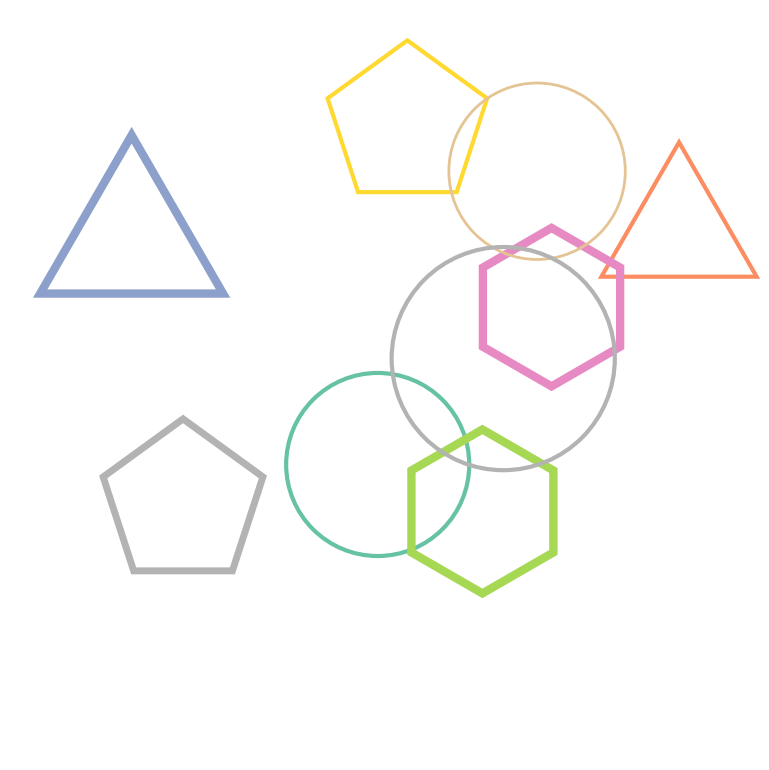[{"shape": "circle", "thickness": 1.5, "radius": 0.59, "center": [0.491, 0.397]}, {"shape": "triangle", "thickness": 1.5, "radius": 0.58, "center": [0.882, 0.699]}, {"shape": "triangle", "thickness": 3, "radius": 0.69, "center": [0.171, 0.687]}, {"shape": "hexagon", "thickness": 3, "radius": 0.51, "center": [0.716, 0.601]}, {"shape": "hexagon", "thickness": 3, "radius": 0.53, "center": [0.627, 0.336]}, {"shape": "pentagon", "thickness": 1.5, "radius": 0.54, "center": [0.529, 0.839]}, {"shape": "circle", "thickness": 1, "radius": 0.57, "center": [0.698, 0.778]}, {"shape": "circle", "thickness": 1.5, "radius": 0.72, "center": [0.654, 0.534]}, {"shape": "pentagon", "thickness": 2.5, "radius": 0.55, "center": [0.238, 0.347]}]